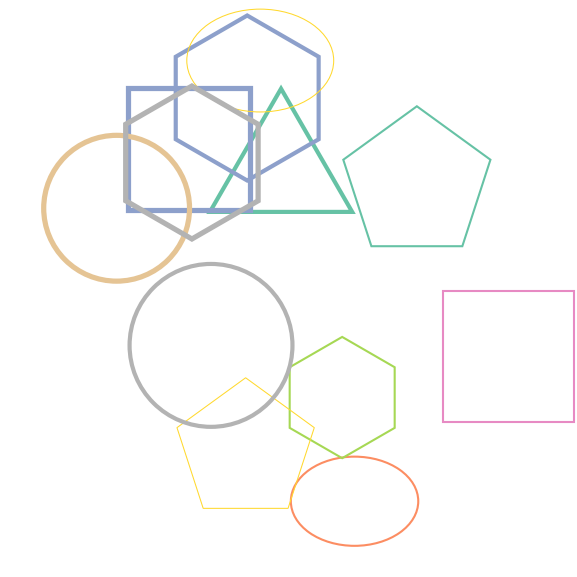[{"shape": "pentagon", "thickness": 1, "radius": 0.67, "center": [0.722, 0.681]}, {"shape": "triangle", "thickness": 2, "radius": 0.71, "center": [0.487, 0.703]}, {"shape": "oval", "thickness": 1, "radius": 0.55, "center": [0.614, 0.131]}, {"shape": "square", "thickness": 2.5, "radius": 0.53, "center": [0.327, 0.741]}, {"shape": "hexagon", "thickness": 2, "radius": 0.71, "center": [0.428, 0.829]}, {"shape": "square", "thickness": 1, "radius": 0.57, "center": [0.88, 0.381]}, {"shape": "hexagon", "thickness": 1, "radius": 0.52, "center": [0.593, 0.311]}, {"shape": "pentagon", "thickness": 0.5, "radius": 0.62, "center": [0.425, 0.22]}, {"shape": "oval", "thickness": 0.5, "radius": 0.64, "center": [0.451, 0.894]}, {"shape": "circle", "thickness": 2.5, "radius": 0.63, "center": [0.202, 0.639]}, {"shape": "circle", "thickness": 2, "radius": 0.71, "center": [0.365, 0.401]}, {"shape": "hexagon", "thickness": 2.5, "radius": 0.66, "center": [0.332, 0.718]}]